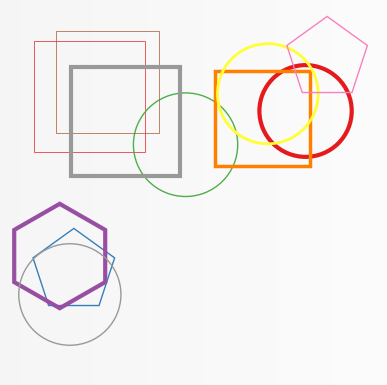[{"shape": "circle", "thickness": 3, "radius": 0.6, "center": [0.789, 0.712]}, {"shape": "square", "thickness": 0.5, "radius": 0.72, "center": [0.231, 0.749]}, {"shape": "pentagon", "thickness": 1, "radius": 0.55, "center": [0.191, 0.296]}, {"shape": "circle", "thickness": 1, "radius": 0.67, "center": [0.479, 0.624]}, {"shape": "hexagon", "thickness": 3, "radius": 0.68, "center": [0.154, 0.335]}, {"shape": "square", "thickness": 2.5, "radius": 0.61, "center": [0.677, 0.693]}, {"shape": "circle", "thickness": 2, "radius": 0.65, "center": [0.691, 0.756]}, {"shape": "square", "thickness": 0.5, "radius": 0.66, "center": [0.278, 0.788]}, {"shape": "pentagon", "thickness": 1, "radius": 0.55, "center": [0.844, 0.848]}, {"shape": "circle", "thickness": 1, "radius": 0.66, "center": [0.18, 0.235]}, {"shape": "square", "thickness": 3, "radius": 0.71, "center": [0.324, 0.685]}]